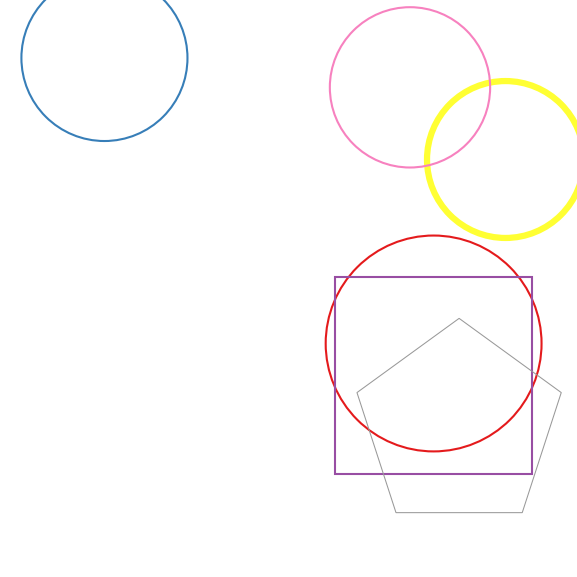[{"shape": "circle", "thickness": 1, "radius": 0.93, "center": [0.751, 0.404]}, {"shape": "circle", "thickness": 1, "radius": 0.72, "center": [0.181, 0.899]}, {"shape": "square", "thickness": 1, "radius": 0.85, "center": [0.751, 0.35]}, {"shape": "circle", "thickness": 3, "radius": 0.68, "center": [0.875, 0.723]}, {"shape": "circle", "thickness": 1, "radius": 0.69, "center": [0.71, 0.848]}, {"shape": "pentagon", "thickness": 0.5, "radius": 0.93, "center": [0.795, 0.262]}]